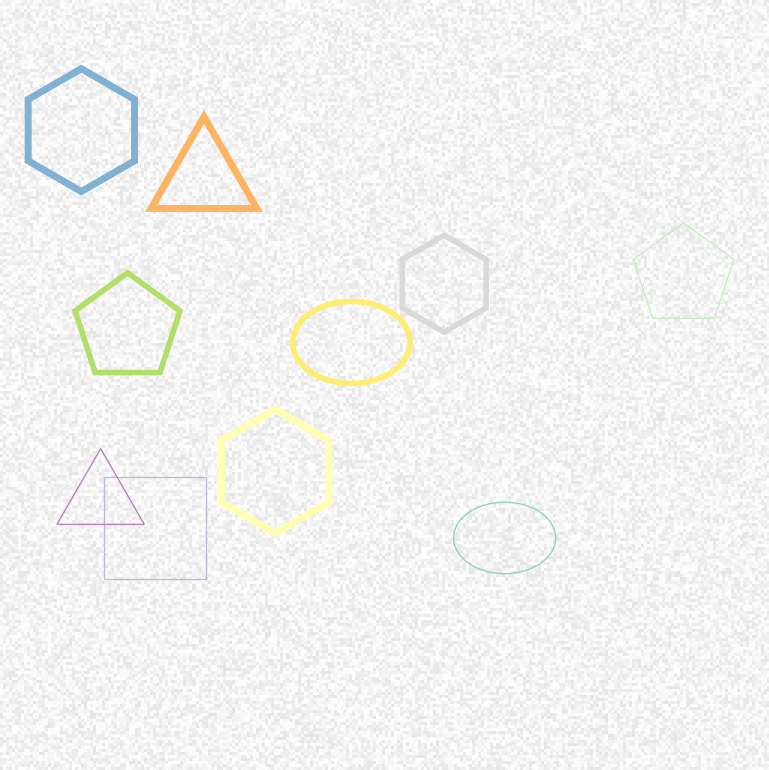[{"shape": "oval", "thickness": 0.5, "radius": 0.33, "center": [0.655, 0.301]}, {"shape": "hexagon", "thickness": 2.5, "radius": 0.4, "center": [0.357, 0.388]}, {"shape": "square", "thickness": 0.5, "radius": 0.33, "center": [0.202, 0.314]}, {"shape": "hexagon", "thickness": 2.5, "radius": 0.4, "center": [0.106, 0.831]}, {"shape": "triangle", "thickness": 2.5, "radius": 0.4, "center": [0.265, 0.769]}, {"shape": "pentagon", "thickness": 2, "radius": 0.36, "center": [0.166, 0.574]}, {"shape": "hexagon", "thickness": 2, "radius": 0.31, "center": [0.577, 0.632]}, {"shape": "triangle", "thickness": 0.5, "radius": 0.33, "center": [0.131, 0.352]}, {"shape": "pentagon", "thickness": 0.5, "radius": 0.34, "center": [0.888, 0.642]}, {"shape": "oval", "thickness": 2, "radius": 0.38, "center": [0.456, 0.555]}]